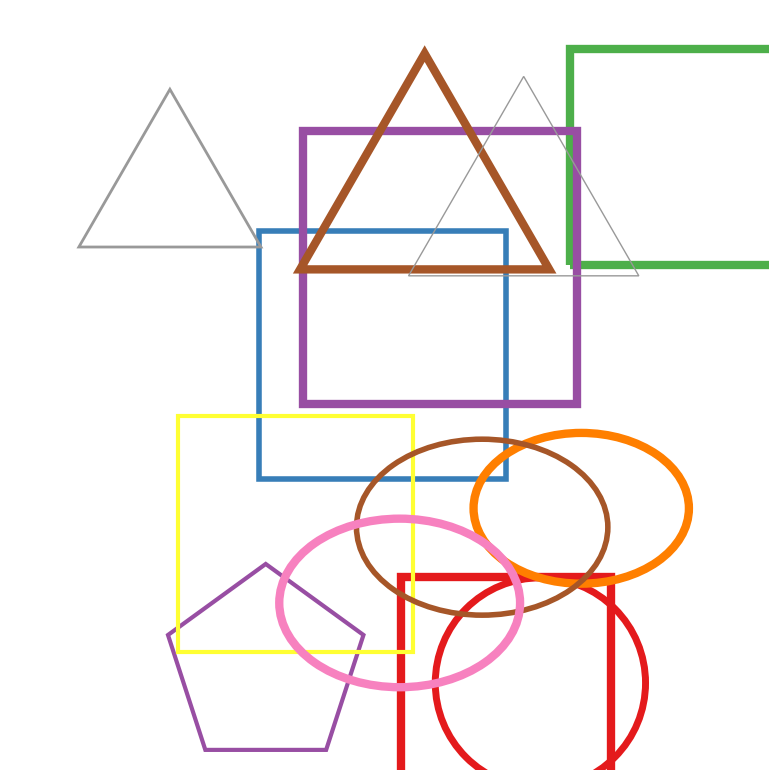[{"shape": "square", "thickness": 3, "radius": 0.68, "center": [0.657, 0.115]}, {"shape": "circle", "thickness": 2.5, "radius": 0.68, "center": [0.702, 0.113]}, {"shape": "square", "thickness": 2, "radius": 0.8, "center": [0.497, 0.539]}, {"shape": "square", "thickness": 3, "radius": 0.7, "center": [0.882, 0.796]}, {"shape": "square", "thickness": 3, "radius": 0.89, "center": [0.571, 0.653]}, {"shape": "pentagon", "thickness": 1.5, "radius": 0.67, "center": [0.345, 0.134]}, {"shape": "oval", "thickness": 3, "radius": 0.7, "center": [0.755, 0.34]}, {"shape": "square", "thickness": 1.5, "radius": 0.76, "center": [0.384, 0.306]}, {"shape": "triangle", "thickness": 3, "radius": 0.93, "center": [0.552, 0.744]}, {"shape": "oval", "thickness": 2, "radius": 0.82, "center": [0.626, 0.315]}, {"shape": "oval", "thickness": 3, "radius": 0.78, "center": [0.519, 0.217]}, {"shape": "triangle", "thickness": 0.5, "radius": 0.86, "center": [0.68, 0.728]}, {"shape": "triangle", "thickness": 1, "radius": 0.68, "center": [0.221, 0.747]}]